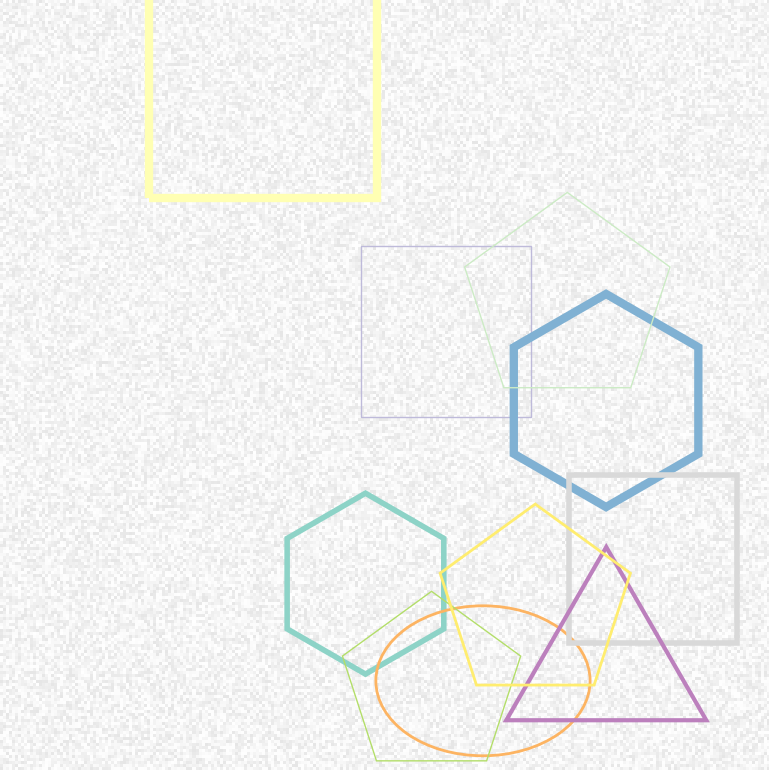[{"shape": "hexagon", "thickness": 2, "radius": 0.59, "center": [0.475, 0.242]}, {"shape": "square", "thickness": 3, "radius": 0.74, "center": [0.342, 0.891]}, {"shape": "square", "thickness": 0.5, "radius": 0.55, "center": [0.579, 0.569]}, {"shape": "hexagon", "thickness": 3, "radius": 0.69, "center": [0.787, 0.48]}, {"shape": "oval", "thickness": 1, "radius": 0.7, "center": [0.627, 0.116]}, {"shape": "pentagon", "thickness": 0.5, "radius": 0.61, "center": [0.56, 0.11]}, {"shape": "square", "thickness": 2, "radius": 0.55, "center": [0.848, 0.274]}, {"shape": "triangle", "thickness": 1.5, "radius": 0.75, "center": [0.787, 0.14]}, {"shape": "pentagon", "thickness": 0.5, "radius": 0.7, "center": [0.737, 0.61]}, {"shape": "pentagon", "thickness": 1, "radius": 0.65, "center": [0.695, 0.215]}]